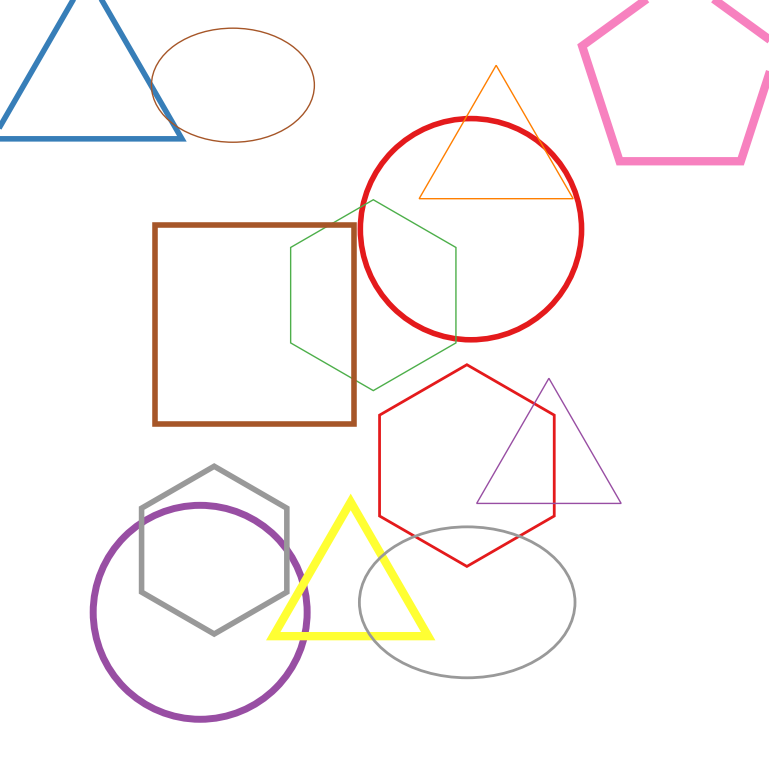[{"shape": "hexagon", "thickness": 1, "radius": 0.65, "center": [0.606, 0.395]}, {"shape": "circle", "thickness": 2, "radius": 0.72, "center": [0.612, 0.702]}, {"shape": "triangle", "thickness": 2, "radius": 0.71, "center": [0.113, 0.891]}, {"shape": "hexagon", "thickness": 0.5, "radius": 0.62, "center": [0.485, 0.617]}, {"shape": "circle", "thickness": 2.5, "radius": 0.69, "center": [0.26, 0.205]}, {"shape": "triangle", "thickness": 0.5, "radius": 0.54, "center": [0.713, 0.4]}, {"shape": "triangle", "thickness": 0.5, "radius": 0.58, "center": [0.644, 0.8]}, {"shape": "triangle", "thickness": 3, "radius": 0.58, "center": [0.455, 0.232]}, {"shape": "oval", "thickness": 0.5, "radius": 0.53, "center": [0.302, 0.889]}, {"shape": "square", "thickness": 2, "radius": 0.65, "center": [0.33, 0.579]}, {"shape": "pentagon", "thickness": 3, "radius": 0.67, "center": [0.883, 0.899]}, {"shape": "oval", "thickness": 1, "radius": 0.7, "center": [0.607, 0.218]}, {"shape": "hexagon", "thickness": 2, "radius": 0.54, "center": [0.278, 0.286]}]